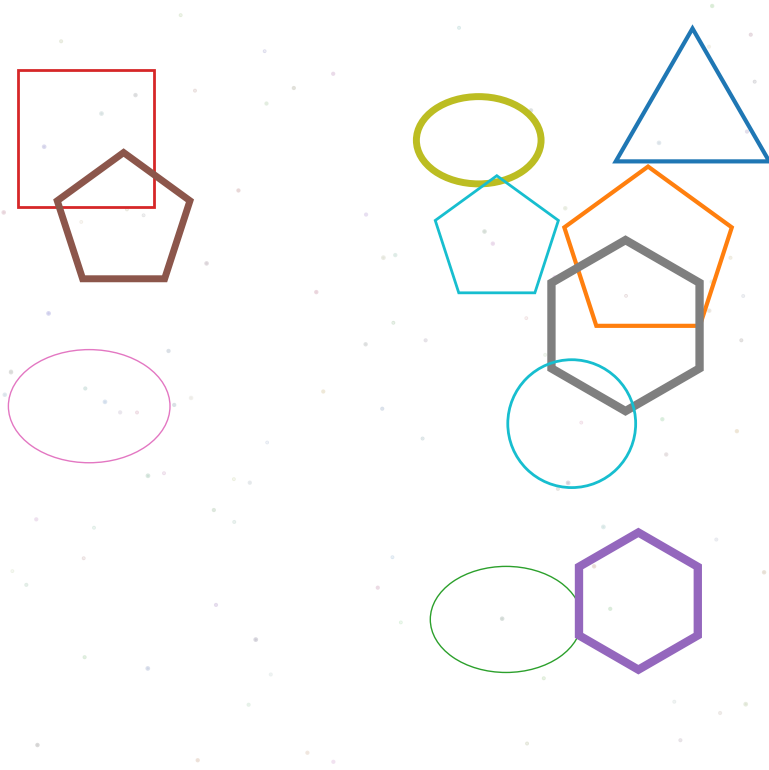[{"shape": "triangle", "thickness": 1.5, "radius": 0.58, "center": [0.899, 0.848]}, {"shape": "pentagon", "thickness": 1.5, "radius": 0.57, "center": [0.842, 0.669]}, {"shape": "oval", "thickness": 0.5, "radius": 0.49, "center": [0.657, 0.196]}, {"shape": "square", "thickness": 1, "radius": 0.44, "center": [0.112, 0.82]}, {"shape": "hexagon", "thickness": 3, "radius": 0.45, "center": [0.829, 0.219]}, {"shape": "pentagon", "thickness": 2.5, "radius": 0.45, "center": [0.161, 0.711]}, {"shape": "oval", "thickness": 0.5, "radius": 0.52, "center": [0.116, 0.472]}, {"shape": "hexagon", "thickness": 3, "radius": 0.56, "center": [0.812, 0.577]}, {"shape": "oval", "thickness": 2.5, "radius": 0.4, "center": [0.622, 0.818]}, {"shape": "pentagon", "thickness": 1, "radius": 0.42, "center": [0.645, 0.688]}, {"shape": "circle", "thickness": 1, "radius": 0.42, "center": [0.743, 0.45]}]